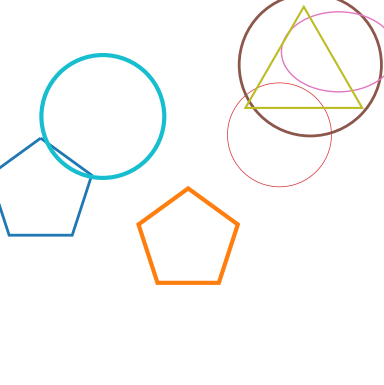[{"shape": "pentagon", "thickness": 2, "radius": 0.7, "center": [0.106, 0.502]}, {"shape": "pentagon", "thickness": 3, "radius": 0.68, "center": [0.489, 0.375]}, {"shape": "circle", "thickness": 0.5, "radius": 0.67, "center": [0.726, 0.65]}, {"shape": "circle", "thickness": 2, "radius": 0.92, "center": [0.806, 0.832]}, {"shape": "oval", "thickness": 1, "radius": 0.74, "center": [0.879, 0.865]}, {"shape": "triangle", "thickness": 1.5, "radius": 0.88, "center": [0.789, 0.807]}, {"shape": "circle", "thickness": 3, "radius": 0.8, "center": [0.267, 0.697]}]